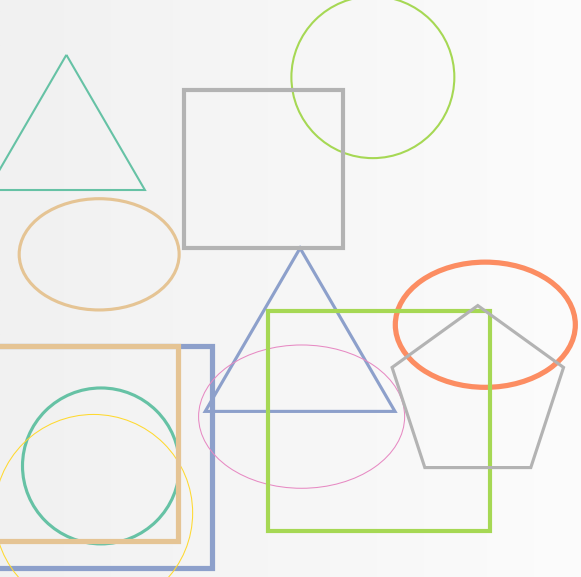[{"shape": "circle", "thickness": 1.5, "radius": 0.68, "center": [0.174, 0.192]}, {"shape": "triangle", "thickness": 1, "radius": 0.78, "center": [0.114, 0.748]}, {"shape": "oval", "thickness": 2.5, "radius": 0.77, "center": [0.835, 0.437]}, {"shape": "square", "thickness": 2.5, "radius": 0.96, "center": [0.172, 0.207]}, {"shape": "triangle", "thickness": 1.5, "radius": 0.94, "center": [0.516, 0.381]}, {"shape": "oval", "thickness": 0.5, "radius": 0.89, "center": [0.519, 0.278]}, {"shape": "circle", "thickness": 1, "radius": 0.7, "center": [0.641, 0.865]}, {"shape": "square", "thickness": 2, "radius": 0.95, "center": [0.652, 0.27]}, {"shape": "circle", "thickness": 0.5, "radius": 0.85, "center": [0.161, 0.111]}, {"shape": "oval", "thickness": 1.5, "radius": 0.69, "center": [0.171, 0.559]}, {"shape": "square", "thickness": 2.5, "radius": 0.84, "center": [0.139, 0.231]}, {"shape": "pentagon", "thickness": 1.5, "radius": 0.78, "center": [0.822, 0.315]}, {"shape": "square", "thickness": 2, "radius": 0.68, "center": [0.453, 0.706]}]